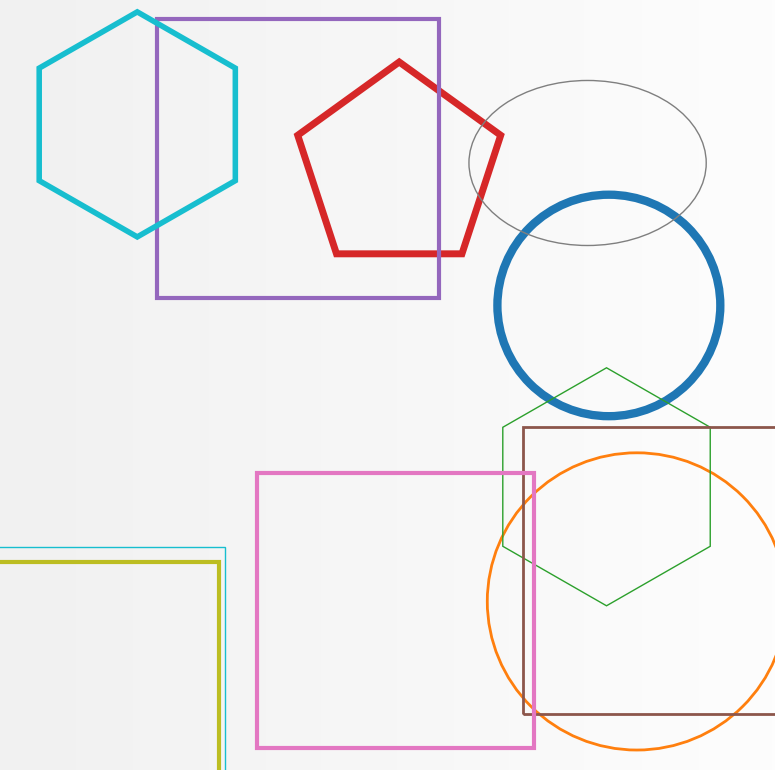[{"shape": "circle", "thickness": 3, "radius": 0.72, "center": [0.786, 0.603]}, {"shape": "circle", "thickness": 1, "radius": 0.97, "center": [0.822, 0.219]}, {"shape": "hexagon", "thickness": 0.5, "radius": 0.77, "center": [0.783, 0.368]}, {"shape": "pentagon", "thickness": 2.5, "radius": 0.69, "center": [0.515, 0.782]}, {"shape": "square", "thickness": 1.5, "radius": 0.91, "center": [0.385, 0.794]}, {"shape": "square", "thickness": 1, "radius": 0.93, "center": [0.861, 0.26]}, {"shape": "square", "thickness": 1.5, "radius": 0.89, "center": [0.51, 0.207]}, {"shape": "oval", "thickness": 0.5, "radius": 0.77, "center": [0.758, 0.788]}, {"shape": "square", "thickness": 1.5, "radius": 0.84, "center": [0.115, 0.103]}, {"shape": "hexagon", "thickness": 2, "radius": 0.73, "center": [0.177, 0.838]}, {"shape": "square", "thickness": 0.5, "radius": 0.79, "center": [0.133, 0.131]}]